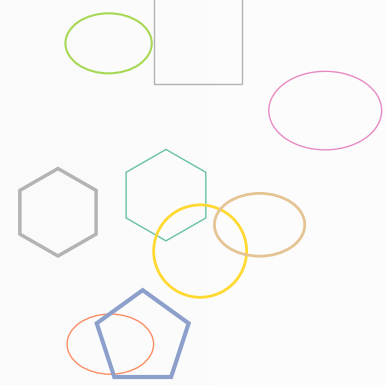[{"shape": "hexagon", "thickness": 1, "radius": 0.59, "center": [0.428, 0.493]}, {"shape": "oval", "thickness": 1, "radius": 0.56, "center": [0.285, 0.106]}, {"shape": "pentagon", "thickness": 3, "radius": 0.62, "center": [0.368, 0.122]}, {"shape": "oval", "thickness": 1, "radius": 0.73, "center": [0.839, 0.713]}, {"shape": "oval", "thickness": 1.5, "radius": 0.56, "center": [0.28, 0.887]}, {"shape": "circle", "thickness": 2, "radius": 0.6, "center": [0.516, 0.348]}, {"shape": "oval", "thickness": 2, "radius": 0.58, "center": [0.67, 0.416]}, {"shape": "square", "thickness": 1, "radius": 0.57, "center": [0.51, 0.895]}, {"shape": "hexagon", "thickness": 2.5, "radius": 0.57, "center": [0.15, 0.449]}]